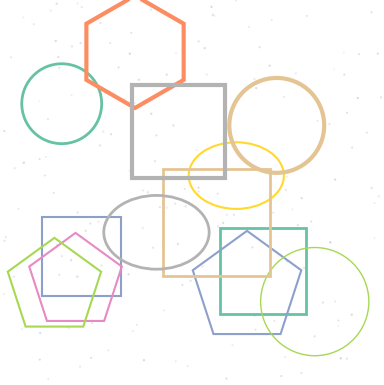[{"shape": "square", "thickness": 2, "radius": 0.56, "center": [0.683, 0.296]}, {"shape": "circle", "thickness": 2, "radius": 0.52, "center": [0.16, 0.731]}, {"shape": "hexagon", "thickness": 3, "radius": 0.73, "center": [0.351, 0.865]}, {"shape": "pentagon", "thickness": 1.5, "radius": 0.74, "center": [0.642, 0.252]}, {"shape": "square", "thickness": 1.5, "radius": 0.51, "center": [0.212, 0.335]}, {"shape": "pentagon", "thickness": 1.5, "radius": 0.63, "center": [0.196, 0.269]}, {"shape": "circle", "thickness": 1, "radius": 0.7, "center": [0.818, 0.217]}, {"shape": "pentagon", "thickness": 1.5, "radius": 0.64, "center": [0.141, 0.255]}, {"shape": "oval", "thickness": 1.5, "radius": 0.62, "center": [0.614, 0.544]}, {"shape": "square", "thickness": 2, "radius": 0.69, "center": [0.563, 0.421]}, {"shape": "circle", "thickness": 3, "radius": 0.62, "center": [0.719, 0.674]}, {"shape": "square", "thickness": 3, "radius": 0.6, "center": [0.464, 0.659]}, {"shape": "oval", "thickness": 2, "radius": 0.68, "center": [0.406, 0.397]}]